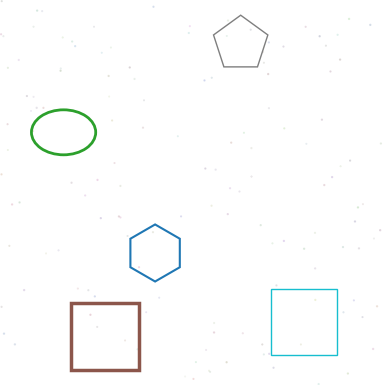[{"shape": "hexagon", "thickness": 1.5, "radius": 0.37, "center": [0.403, 0.343]}, {"shape": "oval", "thickness": 2, "radius": 0.42, "center": [0.165, 0.656]}, {"shape": "square", "thickness": 2.5, "radius": 0.44, "center": [0.272, 0.127]}, {"shape": "pentagon", "thickness": 1, "radius": 0.37, "center": [0.625, 0.886]}, {"shape": "square", "thickness": 1, "radius": 0.43, "center": [0.79, 0.163]}]